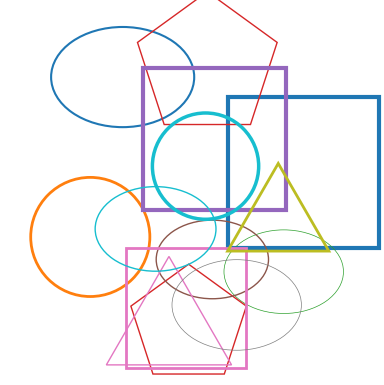[{"shape": "oval", "thickness": 1.5, "radius": 0.93, "center": [0.319, 0.8]}, {"shape": "square", "thickness": 3, "radius": 0.98, "center": [0.789, 0.551]}, {"shape": "circle", "thickness": 2, "radius": 0.77, "center": [0.234, 0.385]}, {"shape": "oval", "thickness": 0.5, "radius": 0.78, "center": [0.737, 0.294]}, {"shape": "pentagon", "thickness": 1, "radius": 0.79, "center": [0.49, 0.156]}, {"shape": "pentagon", "thickness": 1, "radius": 0.95, "center": [0.539, 0.831]}, {"shape": "square", "thickness": 3, "radius": 0.93, "center": [0.557, 0.639]}, {"shape": "oval", "thickness": 1, "radius": 0.73, "center": [0.552, 0.326]}, {"shape": "square", "thickness": 2, "radius": 0.78, "center": [0.483, 0.201]}, {"shape": "triangle", "thickness": 1, "radius": 0.94, "center": [0.439, 0.146]}, {"shape": "oval", "thickness": 0.5, "radius": 0.84, "center": [0.615, 0.208]}, {"shape": "triangle", "thickness": 2, "radius": 0.76, "center": [0.723, 0.424]}, {"shape": "oval", "thickness": 1, "radius": 0.78, "center": [0.404, 0.405]}, {"shape": "circle", "thickness": 2.5, "radius": 0.69, "center": [0.534, 0.568]}]